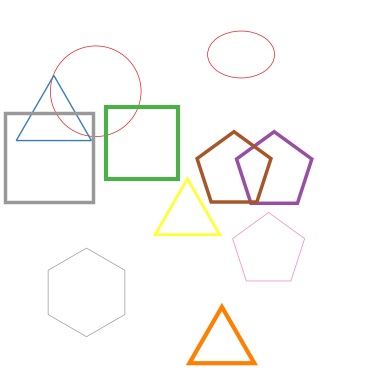[{"shape": "oval", "thickness": 0.5, "radius": 0.44, "center": [0.626, 0.858]}, {"shape": "circle", "thickness": 0.5, "radius": 0.59, "center": [0.249, 0.763]}, {"shape": "triangle", "thickness": 1, "radius": 0.56, "center": [0.14, 0.691]}, {"shape": "square", "thickness": 3, "radius": 0.47, "center": [0.368, 0.629]}, {"shape": "pentagon", "thickness": 2.5, "radius": 0.51, "center": [0.712, 0.555]}, {"shape": "triangle", "thickness": 3, "radius": 0.49, "center": [0.576, 0.105]}, {"shape": "triangle", "thickness": 2, "radius": 0.48, "center": [0.487, 0.439]}, {"shape": "pentagon", "thickness": 2.5, "radius": 0.5, "center": [0.608, 0.557]}, {"shape": "pentagon", "thickness": 0.5, "radius": 0.49, "center": [0.698, 0.35]}, {"shape": "hexagon", "thickness": 0.5, "radius": 0.58, "center": [0.225, 0.241]}, {"shape": "square", "thickness": 2.5, "radius": 0.58, "center": [0.127, 0.591]}]